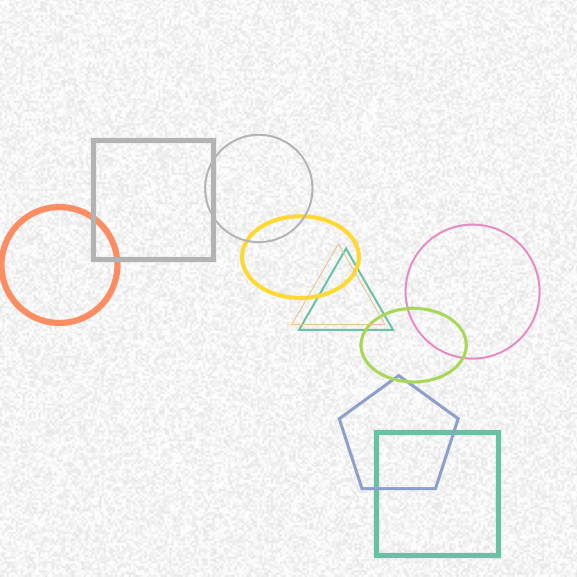[{"shape": "square", "thickness": 2.5, "radius": 0.53, "center": [0.757, 0.145]}, {"shape": "triangle", "thickness": 1, "radius": 0.47, "center": [0.599, 0.475]}, {"shape": "circle", "thickness": 3, "radius": 0.5, "center": [0.103, 0.54]}, {"shape": "pentagon", "thickness": 1.5, "radius": 0.54, "center": [0.69, 0.241]}, {"shape": "circle", "thickness": 1, "radius": 0.58, "center": [0.818, 0.494]}, {"shape": "oval", "thickness": 1.5, "radius": 0.46, "center": [0.716, 0.401]}, {"shape": "oval", "thickness": 2, "radius": 0.51, "center": [0.52, 0.554]}, {"shape": "triangle", "thickness": 0.5, "radius": 0.47, "center": [0.586, 0.484]}, {"shape": "square", "thickness": 2.5, "radius": 0.52, "center": [0.265, 0.654]}, {"shape": "circle", "thickness": 1, "radius": 0.46, "center": [0.448, 0.673]}]